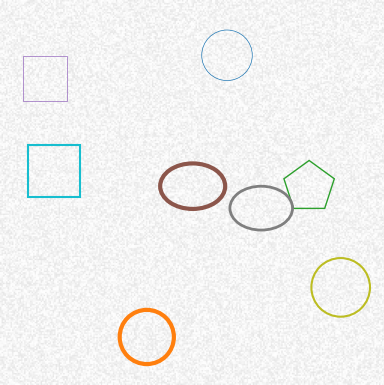[{"shape": "circle", "thickness": 0.5, "radius": 0.33, "center": [0.59, 0.856]}, {"shape": "circle", "thickness": 3, "radius": 0.35, "center": [0.381, 0.125]}, {"shape": "pentagon", "thickness": 1, "radius": 0.34, "center": [0.803, 0.514]}, {"shape": "square", "thickness": 0.5, "radius": 0.29, "center": [0.117, 0.796]}, {"shape": "oval", "thickness": 3, "radius": 0.42, "center": [0.5, 0.516]}, {"shape": "oval", "thickness": 2, "radius": 0.41, "center": [0.679, 0.459]}, {"shape": "circle", "thickness": 1.5, "radius": 0.38, "center": [0.885, 0.254]}, {"shape": "square", "thickness": 1.5, "radius": 0.34, "center": [0.141, 0.555]}]